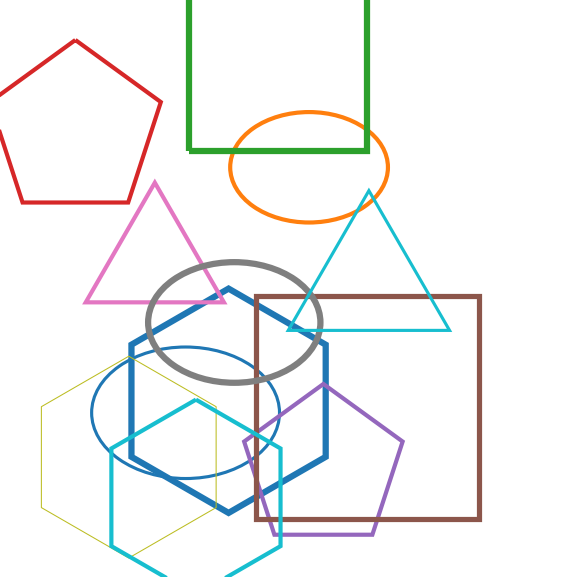[{"shape": "hexagon", "thickness": 3, "radius": 0.97, "center": [0.396, 0.305]}, {"shape": "oval", "thickness": 1.5, "radius": 0.81, "center": [0.321, 0.284]}, {"shape": "oval", "thickness": 2, "radius": 0.68, "center": [0.535, 0.709]}, {"shape": "square", "thickness": 3, "radius": 0.77, "center": [0.481, 0.892]}, {"shape": "pentagon", "thickness": 2, "radius": 0.78, "center": [0.131, 0.774]}, {"shape": "pentagon", "thickness": 2, "radius": 0.72, "center": [0.56, 0.19]}, {"shape": "square", "thickness": 2.5, "radius": 0.96, "center": [0.636, 0.293]}, {"shape": "triangle", "thickness": 2, "radius": 0.69, "center": [0.268, 0.545]}, {"shape": "oval", "thickness": 3, "radius": 0.75, "center": [0.406, 0.441]}, {"shape": "hexagon", "thickness": 0.5, "radius": 0.87, "center": [0.223, 0.208]}, {"shape": "hexagon", "thickness": 2, "radius": 0.85, "center": [0.339, 0.138]}, {"shape": "triangle", "thickness": 1.5, "radius": 0.81, "center": [0.639, 0.508]}]